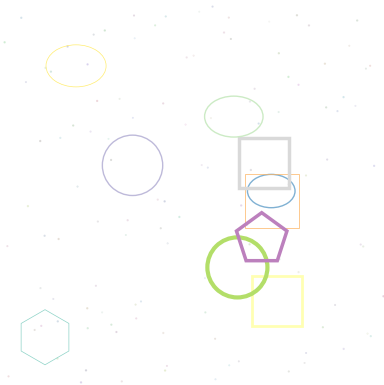[{"shape": "hexagon", "thickness": 0.5, "radius": 0.36, "center": [0.117, 0.124]}, {"shape": "square", "thickness": 2, "radius": 0.33, "center": [0.719, 0.218]}, {"shape": "circle", "thickness": 1, "radius": 0.39, "center": [0.344, 0.571]}, {"shape": "oval", "thickness": 1, "radius": 0.31, "center": [0.705, 0.504]}, {"shape": "square", "thickness": 0.5, "radius": 0.35, "center": [0.707, 0.479]}, {"shape": "circle", "thickness": 3, "radius": 0.39, "center": [0.617, 0.305]}, {"shape": "square", "thickness": 2.5, "radius": 0.33, "center": [0.685, 0.576]}, {"shape": "pentagon", "thickness": 2.5, "radius": 0.34, "center": [0.68, 0.379]}, {"shape": "oval", "thickness": 1, "radius": 0.38, "center": [0.607, 0.697]}, {"shape": "oval", "thickness": 0.5, "radius": 0.39, "center": [0.198, 0.829]}]